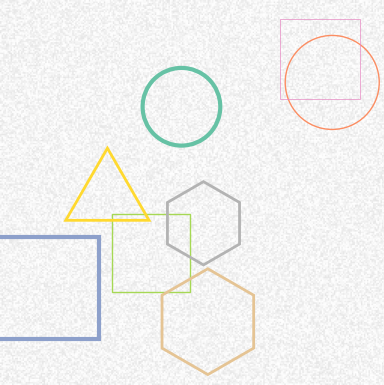[{"shape": "circle", "thickness": 3, "radius": 0.5, "center": [0.471, 0.723]}, {"shape": "circle", "thickness": 1, "radius": 0.61, "center": [0.863, 0.786]}, {"shape": "square", "thickness": 3, "radius": 0.66, "center": [0.124, 0.251]}, {"shape": "square", "thickness": 0.5, "radius": 0.52, "center": [0.832, 0.848]}, {"shape": "square", "thickness": 1, "radius": 0.51, "center": [0.392, 0.343]}, {"shape": "triangle", "thickness": 2, "radius": 0.62, "center": [0.279, 0.49]}, {"shape": "hexagon", "thickness": 2, "radius": 0.69, "center": [0.54, 0.165]}, {"shape": "hexagon", "thickness": 2, "radius": 0.54, "center": [0.529, 0.42]}]